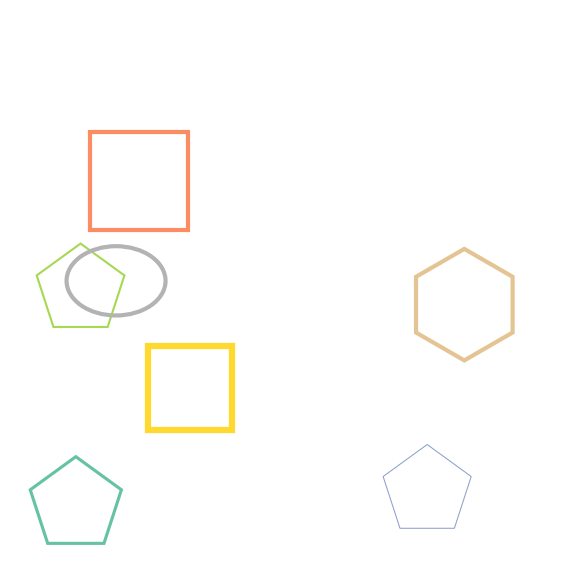[{"shape": "pentagon", "thickness": 1.5, "radius": 0.41, "center": [0.131, 0.125]}, {"shape": "square", "thickness": 2, "radius": 0.42, "center": [0.241, 0.685]}, {"shape": "pentagon", "thickness": 0.5, "radius": 0.4, "center": [0.74, 0.149]}, {"shape": "pentagon", "thickness": 1, "radius": 0.4, "center": [0.14, 0.498]}, {"shape": "square", "thickness": 3, "radius": 0.36, "center": [0.328, 0.327]}, {"shape": "hexagon", "thickness": 2, "radius": 0.48, "center": [0.804, 0.472]}, {"shape": "oval", "thickness": 2, "radius": 0.43, "center": [0.201, 0.513]}]